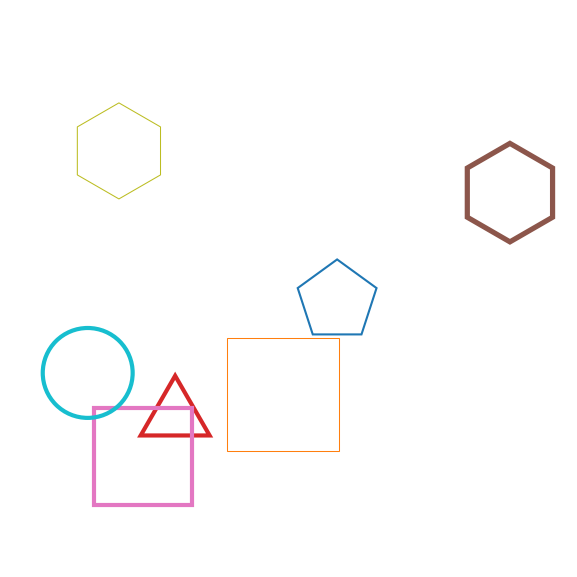[{"shape": "pentagon", "thickness": 1, "radius": 0.36, "center": [0.584, 0.478]}, {"shape": "square", "thickness": 0.5, "radius": 0.49, "center": [0.49, 0.317]}, {"shape": "triangle", "thickness": 2, "radius": 0.34, "center": [0.303, 0.28]}, {"shape": "hexagon", "thickness": 2.5, "radius": 0.43, "center": [0.883, 0.666]}, {"shape": "square", "thickness": 2, "radius": 0.42, "center": [0.248, 0.209]}, {"shape": "hexagon", "thickness": 0.5, "radius": 0.42, "center": [0.206, 0.738]}, {"shape": "circle", "thickness": 2, "radius": 0.39, "center": [0.152, 0.353]}]